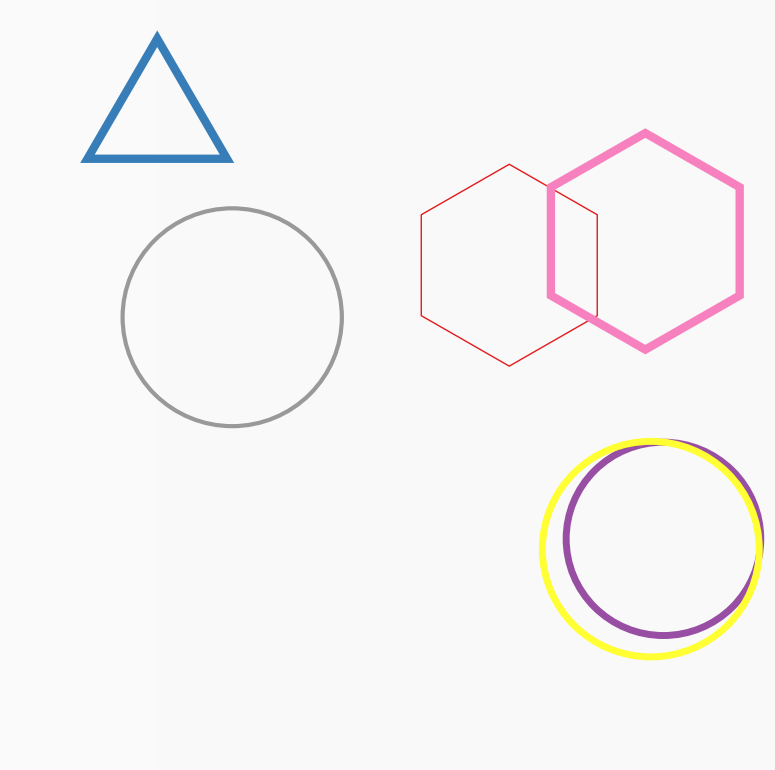[{"shape": "hexagon", "thickness": 0.5, "radius": 0.66, "center": [0.657, 0.656]}, {"shape": "triangle", "thickness": 3, "radius": 0.52, "center": [0.203, 0.846]}, {"shape": "circle", "thickness": 2.5, "radius": 0.63, "center": [0.856, 0.3]}, {"shape": "circle", "thickness": 2.5, "radius": 0.7, "center": [0.84, 0.287]}, {"shape": "hexagon", "thickness": 3, "radius": 0.7, "center": [0.833, 0.687]}, {"shape": "circle", "thickness": 1.5, "radius": 0.71, "center": [0.3, 0.588]}]